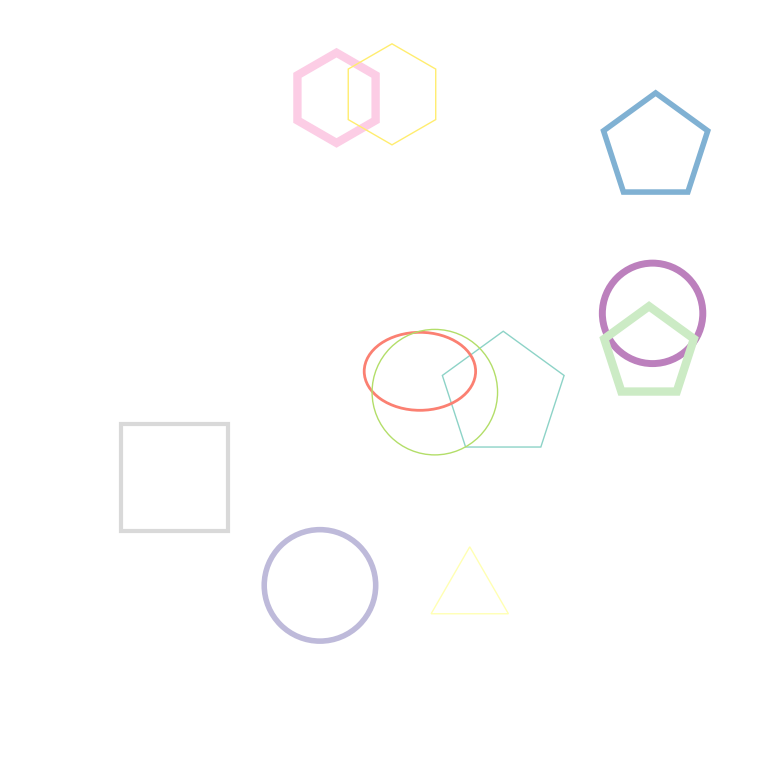[{"shape": "pentagon", "thickness": 0.5, "radius": 0.42, "center": [0.654, 0.487]}, {"shape": "triangle", "thickness": 0.5, "radius": 0.29, "center": [0.61, 0.232]}, {"shape": "circle", "thickness": 2, "radius": 0.36, "center": [0.416, 0.24]}, {"shape": "oval", "thickness": 1, "radius": 0.36, "center": [0.545, 0.518]}, {"shape": "pentagon", "thickness": 2, "radius": 0.36, "center": [0.851, 0.808]}, {"shape": "circle", "thickness": 0.5, "radius": 0.41, "center": [0.565, 0.491]}, {"shape": "hexagon", "thickness": 3, "radius": 0.29, "center": [0.437, 0.873]}, {"shape": "square", "thickness": 1.5, "radius": 0.35, "center": [0.226, 0.379]}, {"shape": "circle", "thickness": 2.5, "radius": 0.33, "center": [0.847, 0.593]}, {"shape": "pentagon", "thickness": 3, "radius": 0.31, "center": [0.843, 0.541]}, {"shape": "hexagon", "thickness": 0.5, "radius": 0.33, "center": [0.509, 0.877]}]